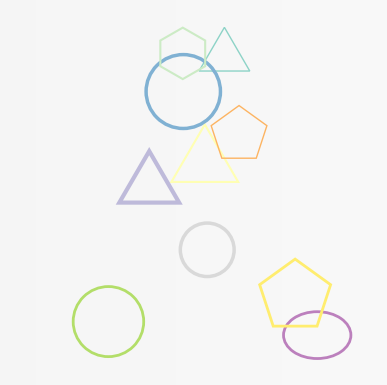[{"shape": "triangle", "thickness": 1, "radius": 0.38, "center": [0.579, 0.853]}, {"shape": "triangle", "thickness": 1.5, "radius": 0.5, "center": [0.529, 0.577]}, {"shape": "triangle", "thickness": 3, "radius": 0.45, "center": [0.385, 0.518]}, {"shape": "circle", "thickness": 2.5, "radius": 0.48, "center": [0.473, 0.762]}, {"shape": "pentagon", "thickness": 1, "radius": 0.38, "center": [0.617, 0.65]}, {"shape": "circle", "thickness": 2, "radius": 0.45, "center": [0.28, 0.165]}, {"shape": "circle", "thickness": 2.5, "radius": 0.35, "center": [0.535, 0.351]}, {"shape": "oval", "thickness": 2, "radius": 0.43, "center": [0.819, 0.13]}, {"shape": "hexagon", "thickness": 1.5, "radius": 0.33, "center": [0.472, 0.861]}, {"shape": "pentagon", "thickness": 2, "radius": 0.48, "center": [0.762, 0.231]}]